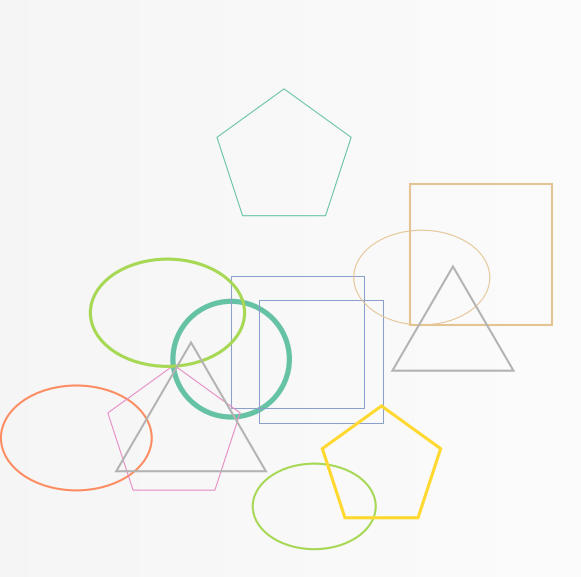[{"shape": "circle", "thickness": 2.5, "radius": 0.5, "center": [0.398, 0.377]}, {"shape": "pentagon", "thickness": 0.5, "radius": 0.61, "center": [0.489, 0.724]}, {"shape": "oval", "thickness": 1, "radius": 0.65, "center": [0.131, 0.241]}, {"shape": "square", "thickness": 0.5, "radius": 0.57, "center": [0.512, 0.406]}, {"shape": "square", "thickness": 0.5, "radius": 0.53, "center": [0.552, 0.373]}, {"shape": "pentagon", "thickness": 0.5, "radius": 0.6, "center": [0.299, 0.247]}, {"shape": "oval", "thickness": 1.5, "radius": 0.66, "center": [0.288, 0.458]}, {"shape": "oval", "thickness": 1, "radius": 0.53, "center": [0.541, 0.122]}, {"shape": "pentagon", "thickness": 1.5, "radius": 0.54, "center": [0.656, 0.189]}, {"shape": "square", "thickness": 1, "radius": 0.61, "center": [0.827, 0.559]}, {"shape": "oval", "thickness": 0.5, "radius": 0.59, "center": [0.726, 0.519]}, {"shape": "triangle", "thickness": 1, "radius": 0.74, "center": [0.329, 0.257]}, {"shape": "triangle", "thickness": 1, "radius": 0.6, "center": [0.779, 0.417]}]